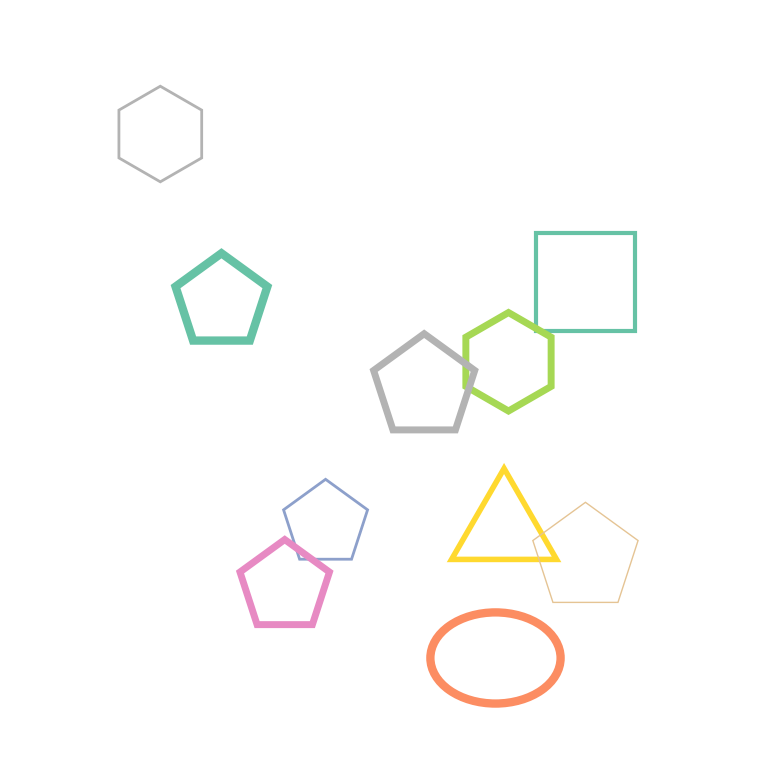[{"shape": "square", "thickness": 1.5, "radius": 0.32, "center": [0.761, 0.634]}, {"shape": "pentagon", "thickness": 3, "radius": 0.31, "center": [0.288, 0.608]}, {"shape": "oval", "thickness": 3, "radius": 0.42, "center": [0.643, 0.145]}, {"shape": "pentagon", "thickness": 1, "radius": 0.29, "center": [0.423, 0.32]}, {"shape": "pentagon", "thickness": 2.5, "radius": 0.31, "center": [0.37, 0.238]}, {"shape": "hexagon", "thickness": 2.5, "radius": 0.32, "center": [0.66, 0.53]}, {"shape": "triangle", "thickness": 2, "radius": 0.39, "center": [0.655, 0.313]}, {"shape": "pentagon", "thickness": 0.5, "radius": 0.36, "center": [0.76, 0.276]}, {"shape": "pentagon", "thickness": 2.5, "radius": 0.35, "center": [0.551, 0.498]}, {"shape": "hexagon", "thickness": 1, "radius": 0.31, "center": [0.208, 0.826]}]